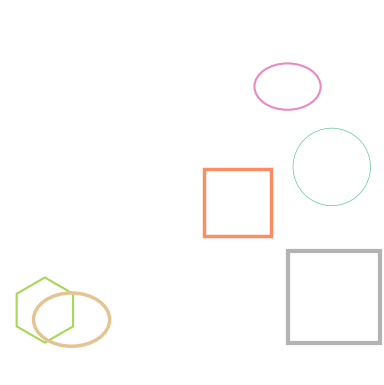[{"shape": "circle", "thickness": 0.5, "radius": 0.5, "center": [0.862, 0.566]}, {"shape": "square", "thickness": 2.5, "radius": 0.43, "center": [0.616, 0.473]}, {"shape": "oval", "thickness": 1.5, "radius": 0.43, "center": [0.747, 0.775]}, {"shape": "hexagon", "thickness": 1.5, "radius": 0.42, "center": [0.117, 0.195]}, {"shape": "oval", "thickness": 2.5, "radius": 0.49, "center": [0.186, 0.17]}, {"shape": "square", "thickness": 3, "radius": 0.6, "center": [0.868, 0.228]}]